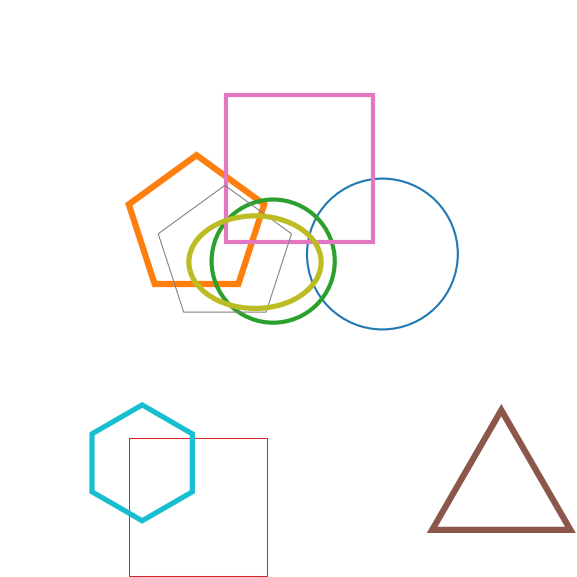[{"shape": "circle", "thickness": 1, "radius": 0.65, "center": [0.662, 0.559]}, {"shape": "pentagon", "thickness": 3, "radius": 0.62, "center": [0.34, 0.607]}, {"shape": "circle", "thickness": 2, "radius": 0.53, "center": [0.473, 0.547]}, {"shape": "square", "thickness": 0.5, "radius": 0.6, "center": [0.343, 0.121]}, {"shape": "triangle", "thickness": 3, "radius": 0.69, "center": [0.868, 0.151]}, {"shape": "square", "thickness": 2, "radius": 0.64, "center": [0.519, 0.707]}, {"shape": "pentagon", "thickness": 0.5, "radius": 0.61, "center": [0.389, 0.557]}, {"shape": "oval", "thickness": 2.5, "radius": 0.57, "center": [0.442, 0.545]}, {"shape": "hexagon", "thickness": 2.5, "radius": 0.5, "center": [0.246, 0.198]}]